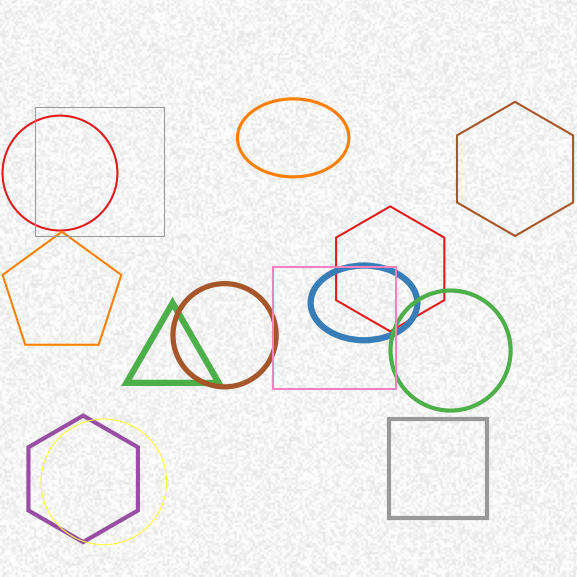[{"shape": "hexagon", "thickness": 1, "radius": 0.54, "center": [0.676, 0.534]}, {"shape": "circle", "thickness": 1, "radius": 0.5, "center": [0.104, 0.699]}, {"shape": "oval", "thickness": 3, "radius": 0.46, "center": [0.63, 0.475]}, {"shape": "circle", "thickness": 2, "radius": 0.52, "center": [0.78, 0.392]}, {"shape": "triangle", "thickness": 3, "radius": 0.46, "center": [0.299, 0.382]}, {"shape": "hexagon", "thickness": 2, "radius": 0.55, "center": [0.144, 0.17]}, {"shape": "pentagon", "thickness": 1, "radius": 0.54, "center": [0.107, 0.49]}, {"shape": "oval", "thickness": 1.5, "radius": 0.48, "center": [0.508, 0.76]}, {"shape": "circle", "thickness": 0.5, "radius": 0.54, "center": [0.18, 0.165]}, {"shape": "circle", "thickness": 2.5, "radius": 0.45, "center": [0.389, 0.419]}, {"shape": "hexagon", "thickness": 1, "radius": 0.58, "center": [0.892, 0.707]}, {"shape": "square", "thickness": 1, "radius": 0.53, "center": [0.579, 0.432]}, {"shape": "square", "thickness": 2, "radius": 0.43, "center": [0.758, 0.188]}, {"shape": "square", "thickness": 0.5, "radius": 0.56, "center": [0.172, 0.702]}]